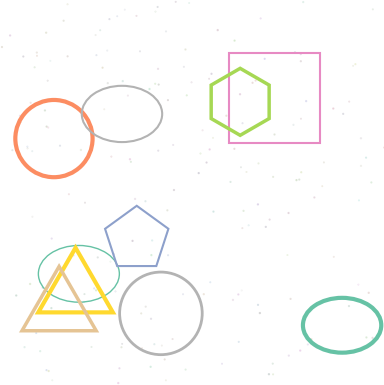[{"shape": "oval", "thickness": 1, "radius": 0.53, "center": [0.205, 0.289]}, {"shape": "oval", "thickness": 3, "radius": 0.51, "center": [0.889, 0.155]}, {"shape": "circle", "thickness": 3, "radius": 0.5, "center": [0.14, 0.64]}, {"shape": "pentagon", "thickness": 1.5, "radius": 0.43, "center": [0.355, 0.379]}, {"shape": "square", "thickness": 1.5, "radius": 0.59, "center": [0.713, 0.745]}, {"shape": "hexagon", "thickness": 2.5, "radius": 0.43, "center": [0.624, 0.736]}, {"shape": "triangle", "thickness": 3, "radius": 0.56, "center": [0.196, 0.245]}, {"shape": "triangle", "thickness": 2.5, "radius": 0.56, "center": [0.153, 0.197]}, {"shape": "circle", "thickness": 2, "radius": 0.54, "center": [0.418, 0.186]}, {"shape": "oval", "thickness": 1.5, "radius": 0.52, "center": [0.317, 0.704]}]